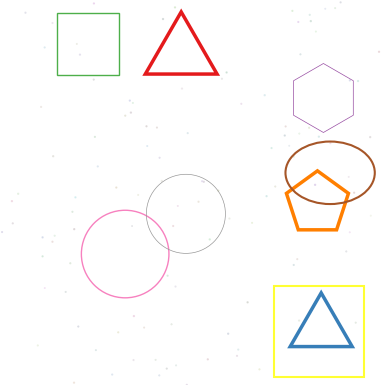[{"shape": "triangle", "thickness": 2.5, "radius": 0.54, "center": [0.471, 0.861]}, {"shape": "triangle", "thickness": 2.5, "radius": 0.46, "center": [0.834, 0.146]}, {"shape": "square", "thickness": 1, "radius": 0.4, "center": [0.229, 0.886]}, {"shape": "hexagon", "thickness": 0.5, "radius": 0.45, "center": [0.84, 0.745]}, {"shape": "pentagon", "thickness": 2.5, "radius": 0.42, "center": [0.825, 0.472]}, {"shape": "square", "thickness": 1.5, "radius": 0.59, "center": [0.828, 0.139]}, {"shape": "oval", "thickness": 1.5, "radius": 0.58, "center": [0.857, 0.551]}, {"shape": "circle", "thickness": 1, "radius": 0.57, "center": [0.325, 0.34]}, {"shape": "circle", "thickness": 0.5, "radius": 0.51, "center": [0.483, 0.445]}]